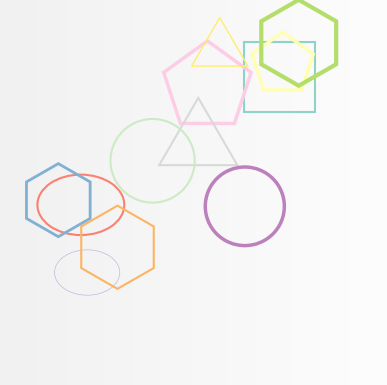[{"shape": "square", "thickness": 1.5, "radius": 0.46, "center": [0.722, 0.8]}, {"shape": "pentagon", "thickness": 2.5, "radius": 0.42, "center": [0.729, 0.834]}, {"shape": "oval", "thickness": 0.5, "radius": 0.42, "center": [0.225, 0.292]}, {"shape": "oval", "thickness": 1.5, "radius": 0.56, "center": [0.209, 0.468]}, {"shape": "hexagon", "thickness": 2, "radius": 0.47, "center": [0.15, 0.48]}, {"shape": "hexagon", "thickness": 1.5, "radius": 0.54, "center": [0.303, 0.358]}, {"shape": "hexagon", "thickness": 3, "radius": 0.56, "center": [0.771, 0.889]}, {"shape": "pentagon", "thickness": 2.5, "radius": 0.59, "center": [0.535, 0.775]}, {"shape": "triangle", "thickness": 1.5, "radius": 0.58, "center": [0.512, 0.629]}, {"shape": "circle", "thickness": 2.5, "radius": 0.51, "center": [0.632, 0.464]}, {"shape": "circle", "thickness": 1.5, "radius": 0.54, "center": [0.394, 0.582]}, {"shape": "triangle", "thickness": 1, "radius": 0.42, "center": [0.567, 0.87]}]